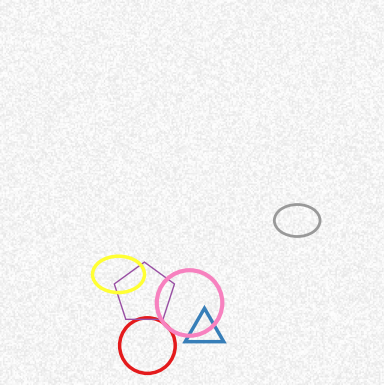[{"shape": "circle", "thickness": 2.5, "radius": 0.36, "center": [0.383, 0.102]}, {"shape": "triangle", "thickness": 2.5, "radius": 0.29, "center": [0.531, 0.141]}, {"shape": "pentagon", "thickness": 1, "radius": 0.41, "center": [0.375, 0.237]}, {"shape": "oval", "thickness": 2.5, "radius": 0.34, "center": [0.308, 0.287]}, {"shape": "circle", "thickness": 3, "radius": 0.43, "center": [0.492, 0.213]}, {"shape": "oval", "thickness": 2, "radius": 0.3, "center": [0.772, 0.427]}]